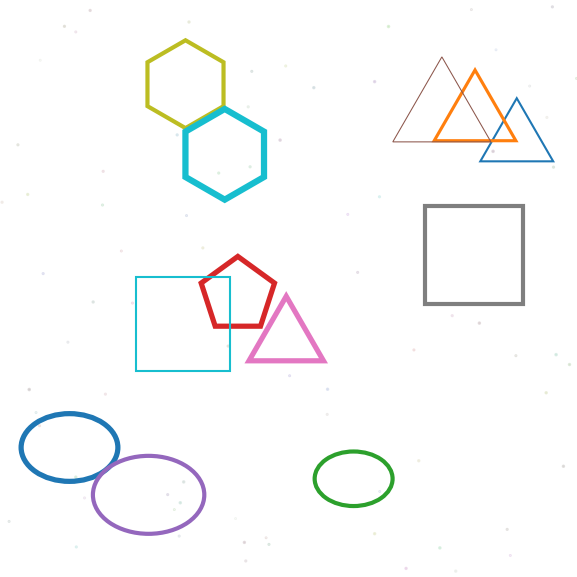[{"shape": "oval", "thickness": 2.5, "radius": 0.42, "center": [0.12, 0.224]}, {"shape": "triangle", "thickness": 1, "radius": 0.36, "center": [0.895, 0.756]}, {"shape": "triangle", "thickness": 1.5, "radius": 0.41, "center": [0.823, 0.796]}, {"shape": "oval", "thickness": 2, "radius": 0.34, "center": [0.612, 0.17]}, {"shape": "pentagon", "thickness": 2.5, "radius": 0.33, "center": [0.412, 0.488]}, {"shape": "oval", "thickness": 2, "radius": 0.48, "center": [0.257, 0.142]}, {"shape": "triangle", "thickness": 0.5, "radius": 0.49, "center": [0.765, 0.803]}, {"shape": "triangle", "thickness": 2.5, "radius": 0.37, "center": [0.496, 0.412]}, {"shape": "square", "thickness": 2, "radius": 0.43, "center": [0.821, 0.558]}, {"shape": "hexagon", "thickness": 2, "radius": 0.38, "center": [0.321, 0.853]}, {"shape": "hexagon", "thickness": 3, "radius": 0.39, "center": [0.389, 0.732]}, {"shape": "square", "thickness": 1, "radius": 0.41, "center": [0.317, 0.438]}]